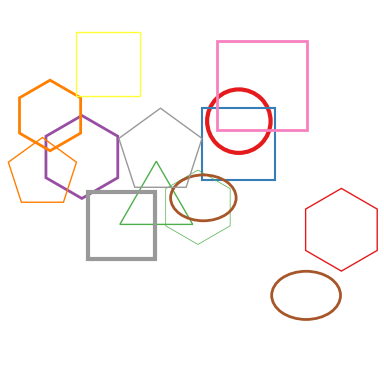[{"shape": "hexagon", "thickness": 1, "radius": 0.54, "center": [0.887, 0.403]}, {"shape": "circle", "thickness": 3, "radius": 0.41, "center": [0.62, 0.685]}, {"shape": "square", "thickness": 1.5, "radius": 0.47, "center": [0.619, 0.626]}, {"shape": "triangle", "thickness": 1, "radius": 0.55, "center": [0.406, 0.472]}, {"shape": "hexagon", "thickness": 0.5, "radius": 0.48, "center": [0.514, 0.462]}, {"shape": "hexagon", "thickness": 2, "radius": 0.54, "center": [0.213, 0.592]}, {"shape": "pentagon", "thickness": 1, "radius": 0.46, "center": [0.11, 0.55]}, {"shape": "hexagon", "thickness": 2, "radius": 0.46, "center": [0.13, 0.7]}, {"shape": "square", "thickness": 1, "radius": 0.42, "center": [0.28, 0.833]}, {"shape": "oval", "thickness": 2, "radius": 0.43, "center": [0.528, 0.486]}, {"shape": "oval", "thickness": 2, "radius": 0.45, "center": [0.795, 0.233]}, {"shape": "square", "thickness": 2, "radius": 0.58, "center": [0.681, 0.777]}, {"shape": "pentagon", "thickness": 1, "radius": 0.57, "center": [0.417, 0.605]}, {"shape": "square", "thickness": 3, "radius": 0.43, "center": [0.315, 0.414]}]